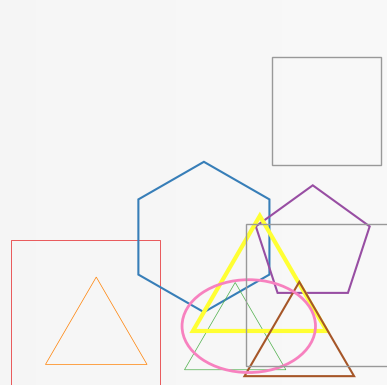[{"shape": "square", "thickness": 0.5, "radius": 0.96, "center": [0.221, 0.184]}, {"shape": "hexagon", "thickness": 1.5, "radius": 0.98, "center": [0.526, 0.384]}, {"shape": "triangle", "thickness": 0.5, "radius": 0.76, "center": [0.607, 0.115]}, {"shape": "pentagon", "thickness": 1.5, "radius": 0.77, "center": [0.807, 0.364]}, {"shape": "triangle", "thickness": 0.5, "radius": 0.76, "center": [0.248, 0.129]}, {"shape": "triangle", "thickness": 3, "radius": 1.0, "center": [0.671, 0.24]}, {"shape": "triangle", "thickness": 1.5, "radius": 0.82, "center": [0.772, 0.105]}, {"shape": "oval", "thickness": 2, "radius": 0.86, "center": [0.642, 0.153]}, {"shape": "square", "thickness": 1, "radius": 0.93, "center": [0.819, 0.234]}, {"shape": "square", "thickness": 1, "radius": 0.7, "center": [0.842, 0.711]}]